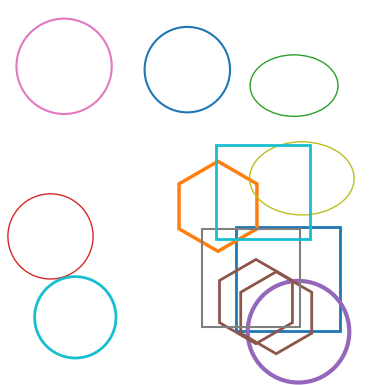[{"shape": "square", "thickness": 2, "radius": 0.67, "center": [0.748, 0.274]}, {"shape": "circle", "thickness": 1.5, "radius": 0.55, "center": [0.487, 0.819]}, {"shape": "hexagon", "thickness": 2.5, "radius": 0.58, "center": [0.566, 0.464]}, {"shape": "oval", "thickness": 1, "radius": 0.57, "center": [0.764, 0.778]}, {"shape": "circle", "thickness": 1, "radius": 0.55, "center": [0.131, 0.386]}, {"shape": "circle", "thickness": 3, "radius": 0.66, "center": [0.775, 0.138]}, {"shape": "hexagon", "thickness": 2, "radius": 0.55, "center": [0.665, 0.217]}, {"shape": "hexagon", "thickness": 2, "radius": 0.53, "center": [0.717, 0.188]}, {"shape": "circle", "thickness": 1.5, "radius": 0.62, "center": [0.166, 0.828]}, {"shape": "square", "thickness": 1.5, "radius": 0.64, "center": [0.652, 0.278]}, {"shape": "oval", "thickness": 1, "radius": 0.68, "center": [0.784, 0.537]}, {"shape": "circle", "thickness": 2, "radius": 0.53, "center": [0.196, 0.176]}, {"shape": "square", "thickness": 2, "radius": 0.61, "center": [0.683, 0.502]}]